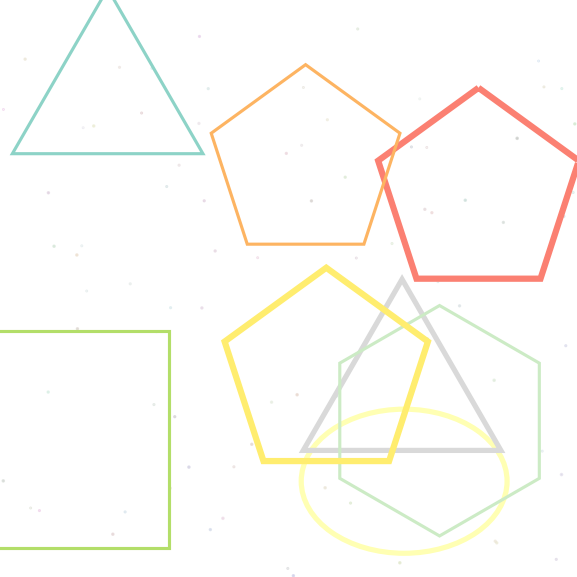[{"shape": "triangle", "thickness": 1.5, "radius": 0.95, "center": [0.186, 0.828]}, {"shape": "oval", "thickness": 2.5, "radius": 0.89, "center": [0.7, 0.166]}, {"shape": "pentagon", "thickness": 3, "radius": 0.91, "center": [0.829, 0.664]}, {"shape": "pentagon", "thickness": 1.5, "radius": 0.86, "center": [0.529, 0.715]}, {"shape": "square", "thickness": 1.5, "radius": 0.94, "center": [0.105, 0.238]}, {"shape": "triangle", "thickness": 2.5, "radius": 0.99, "center": [0.696, 0.318]}, {"shape": "hexagon", "thickness": 1.5, "radius": 1.0, "center": [0.761, 0.271]}, {"shape": "pentagon", "thickness": 3, "radius": 0.93, "center": [0.565, 0.35]}]